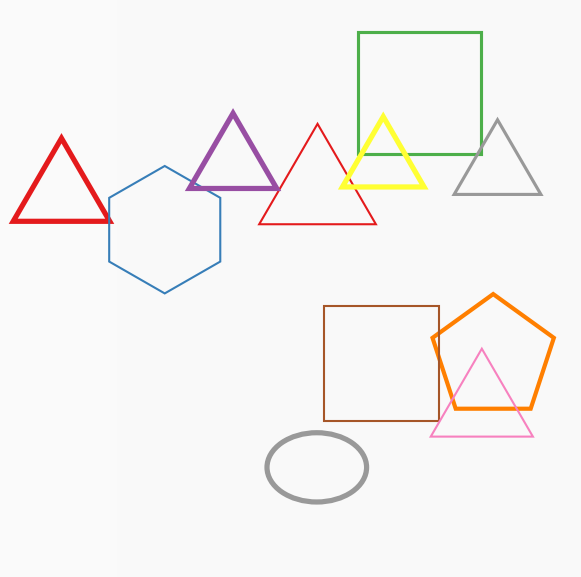[{"shape": "triangle", "thickness": 2.5, "radius": 0.48, "center": [0.106, 0.664]}, {"shape": "triangle", "thickness": 1, "radius": 0.58, "center": [0.546, 0.669]}, {"shape": "hexagon", "thickness": 1, "radius": 0.55, "center": [0.283, 0.601]}, {"shape": "square", "thickness": 1.5, "radius": 0.53, "center": [0.722, 0.837]}, {"shape": "triangle", "thickness": 2.5, "radius": 0.43, "center": [0.401, 0.716]}, {"shape": "pentagon", "thickness": 2, "radius": 0.55, "center": [0.848, 0.38]}, {"shape": "triangle", "thickness": 2.5, "radius": 0.41, "center": [0.659, 0.716]}, {"shape": "square", "thickness": 1, "radius": 0.5, "center": [0.657, 0.37]}, {"shape": "triangle", "thickness": 1, "radius": 0.51, "center": [0.829, 0.294]}, {"shape": "oval", "thickness": 2.5, "radius": 0.43, "center": [0.545, 0.19]}, {"shape": "triangle", "thickness": 1.5, "radius": 0.43, "center": [0.856, 0.706]}]